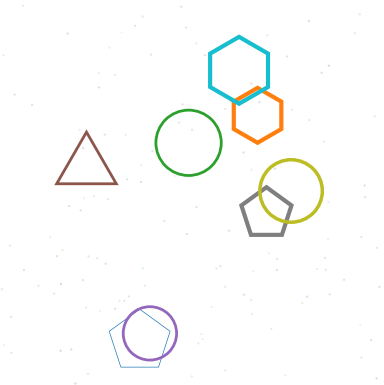[{"shape": "pentagon", "thickness": 0.5, "radius": 0.42, "center": [0.363, 0.114]}, {"shape": "hexagon", "thickness": 3, "radius": 0.36, "center": [0.669, 0.7]}, {"shape": "circle", "thickness": 2, "radius": 0.42, "center": [0.49, 0.629]}, {"shape": "circle", "thickness": 2, "radius": 0.35, "center": [0.389, 0.134]}, {"shape": "triangle", "thickness": 2, "radius": 0.45, "center": [0.225, 0.567]}, {"shape": "pentagon", "thickness": 3, "radius": 0.34, "center": [0.692, 0.445]}, {"shape": "circle", "thickness": 2.5, "radius": 0.41, "center": [0.756, 0.504]}, {"shape": "hexagon", "thickness": 3, "radius": 0.43, "center": [0.621, 0.817]}]